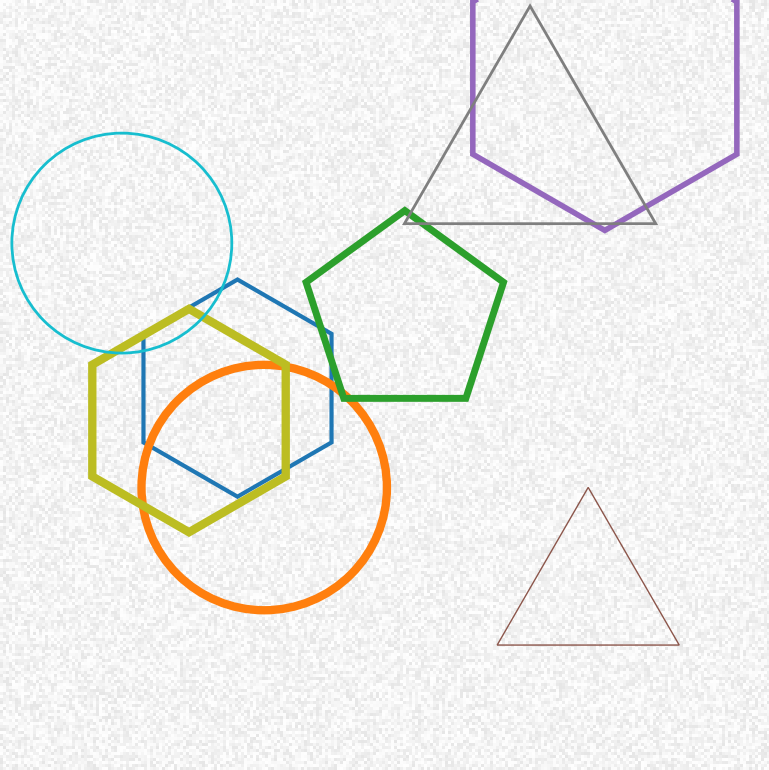[{"shape": "hexagon", "thickness": 1.5, "radius": 0.71, "center": [0.308, 0.496]}, {"shape": "circle", "thickness": 3, "radius": 0.8, "center": [0.343, 0.367]}, {"shape": "pentagon", "thickness": 2.5, "radius": 0.67, "center": [0.526, 0.592]}, {"shape": "hexagon", "thickness": 2, "radius": 0.99, "center": [0.785, 0.899]}, {"shape": "triangle", "thickness": 0.5, "radius": 0.68, "center": [0.764, 0.231]}, {"shape": "triangle", "thickness": 1, "radius": 0.94, "center": [0.688, 0.804]}, {"shape": "hexagon", "thickness": 3, "radius": 0.73, "center": [0.245, 0.454]}, {"shape": "circle", "thickness": 1, "radius": 0.71, "center": [0.158, 0.684]}]